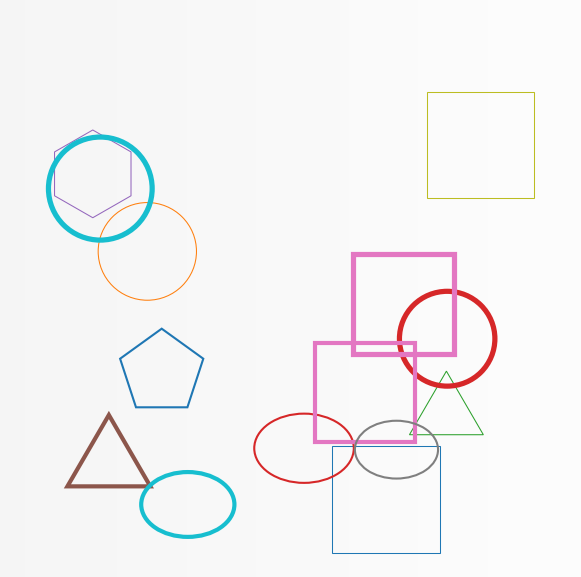[{"shape": "square", "thickness": 0.5, "radius": 0.47, "center": [0.664, 0.134]}, {"shape": "pentagon", "thickness": 1, "radius": 0.38, "center": [0.278, 0.355]}, {"shape": "circle", "thickness": 0.5, "radius": 0.42, "center": [0.253, 0.564]}, {"shape": "triangle", "thickness": 0.5, "radius": 0.37, "center": [0.768, 0.283]}, {"shape": "circle", "thickness": 2.5, "radius": 0.41, "center": [0.769, 0.413]}, {"shape": "oval", "thickness": 1, "radius": 0.43, "center": [0.523, 0.223]}, {"shape": "hexagon", "thickness": 0.5, "radius": 0.38, "center": [0.16, 0.698]}, {"shape": "triangle", "thickness": 2, "radius": 0.41, "center": [0.187, 0.198]}, {"shape": "square", "thickness": 2.5, "radius": 0.44, "center": [0.694, 0.473]}, {"shape": "square", "thickness": 2, "radius": 0.43, "center": [0.627, 0.319]}, {"shape": "oval", "thickness": 1, "radius": 0.36, "center": [0.682, 0.221]}, {"shape": "square", "thickness": 0.5, "radius": 0.46, "center": [0.827, 0.749]}, {"shape": "oval", "thickness": 2, "radius": 0.4, "center": [0.323, 0.126]}, {"shape": "circle", "thickness": 2.5, "radius": 0.45, "center": [0.173, 0.673]}]